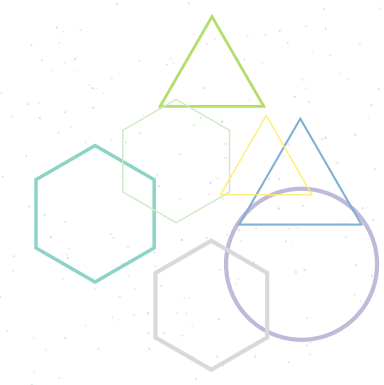[{"shape": "hexagon", "thickness": 2.5, "radius": 0.89, "center": [0.247, 0.445]}, {"shape": "circle", "thickness": 3, "radius": 0.98, "center": [0.783, 0.314]}, {"shape": "triangle", "thickness": 1.5, "radius": 0.92, "center": [0.78, 0.508]}, {"shape": "triangle", "thickness": 2, "radius": 0.78, "center": [0.551, 0.802]}, {"shape": "hexagon", "thickness": 3, "radius": 0.84, "center": [0.549, 0.207]}, {"shape": "hexagon", "thickness": 1, "radius": 0.8, "center": [0.458, 0.582]}, {"shape": "triangle", "thickness": 1, "radius": 0.69, "center": [0.691, 0.563]}]